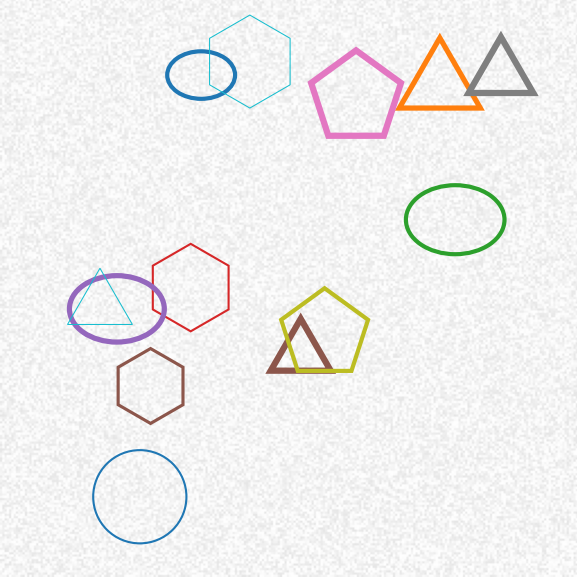[{"shape": "oval", "thickness": 2, "radius": 0.29, "center": [0.348, 0.869]}, {"shape": "circle", "thickness": 1, "radius": 0.4, "center": [0.242, 0.139]}, {"shape": "triangle", "thickness": 2.5, "radius": 0.4, "center": [0.762, 0.853]}, {"shape": "oval", "thickness": 2, "radius": 0.43, "center": [0.788, 0.619]}, {"shape": "hexagon", "thickness": 1, "radius": 0.38, "center": [0.33, 0.501]}, {"shape": "oval", "thickness": 2.5, "radius": 0.41, "center": [0.202, 0.464]}, {"shape": "hexagon", "thickness": 1.5, "radius": 0.32, "center": [0.261, 0.331]}, {"shape": "triangle", "thickness": 3, "radius": 0.3, "center": [0.521, 0.387]}, {"shape": "pentagon", "thickness": 3, "radius": 0.41, "center": [0.617, 0.83]}, {"shape": "triangle", "thickness": 3, "radius": 0.32, "center": [0.867, 0.87]}, {"shape": "pentagon", "thickness": 2, "radius": 0.4, "center": [0.562, 0.421]}, {"shape": "hexagon", "thickness": 0.5, "radius": 0.4, "center": [0.433, 0.893]}, {"shape": "triangle", "thickness": 0.5, "radius": 0.32, "center": [0.173, 0.47]}]